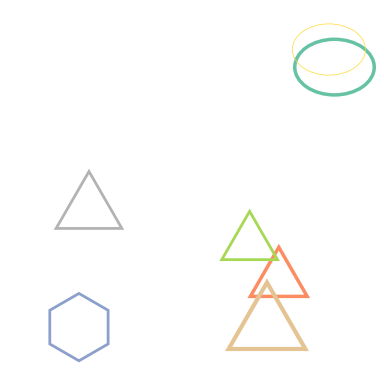[{"shape": "oval", "thickness": 2.5, "radius": 0.52, "center": [0.869, 0.826]}, {"shape": "triangle", "thickness": 2.5, "radius": 0.43, "center": [0.724, 0.273]}, {"shape": "hexagon", "thickness": 2, "radius": 0.44, "center": [0.205, 0.15]}, {"shape": "triangle", "thickness": 2, "radius": 0.42, "center": [0.648, 0.367]}, {"shape": "oval", "thickness": 0.5, "radius": 0.48, "center": [0.854, 0.871]}, {"shape": "triangle", "thickness": 3, "radius": 0.58, "center": [0.693, 0.151]}, {"shape": "triangle", "thickness": 2, "radius": 0.49, "center": [0.231, 0.456]}]